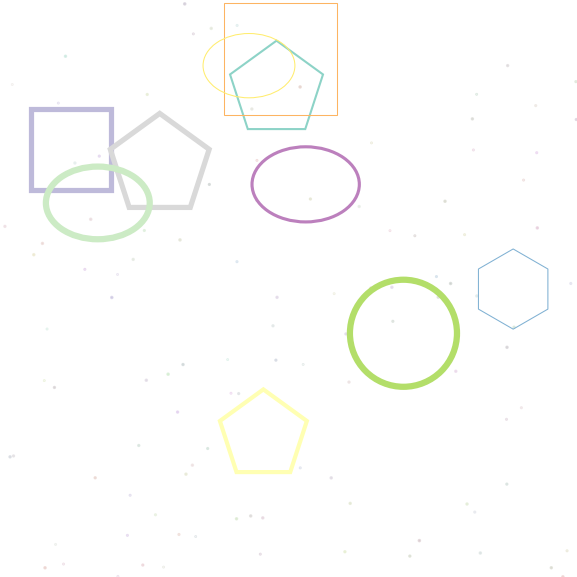[{"shape": "pentagon", "thickness": 1, "radius": 0.42, "center": [0.479, 0.844]}, {"shape": "pentagon", "thickness": 2, "radius": 0.4, "center": [0.456, 0.246]}, {"shape": "square", "thickness": 2.5, "radius": 0.35, "center": [0.123, 0.74]}, {"shape": "hexagon", "thickness": 0.5, "radius": 0.35, "center": [0.889, 0.499]}, {"shape": "square", "thickness": 0.5, "radius": 0.49, "center": [0.486, 0.897]}, {"shape": "circle", "thickness": 3, "radius": 0.46, "center": [0.699, 0.422]}, {"shape": "pentagon", "thickness": 2.5, "radius": 0.45, "center": [0.277, 0.713]}, {"shape": "oval", "thickness": 1.5, "radius": 0.46, "center": [0.529, 0.68]}, {"shape": "oval", "thickness": 3, "radius": 0.45, "center": [0.169, 0.648]}, {"shape": "oval", "thickness": 0.5, "radius": 0.4, "center": [0.431, 0.885]}]